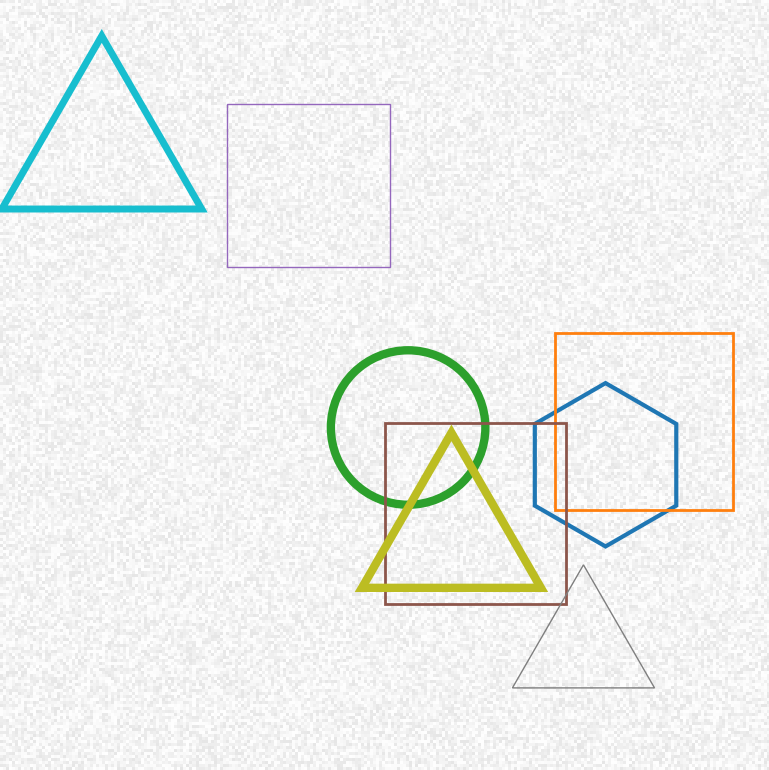[{"shape": "hexagon", "thickness": 1.5, "radius": 0.53, "center": [0.786, 0.396]}, {"shape": "square", "thickness": 1, "radius": 0.58, "center": [0.836, 0.453]}, {"shape": "circle", "thickness": 3, "radius": 0.5, "center": [0.53, 0.445]}, {"shape": "square", "thickness": 0.5, "radius": 0.53, "center": [0.401, 0.759]}, {"shape": "square", "thickness": 1, "radius": 0.59, "center": [0.618, 0.333]}, {"shape": "triangle", "thickness": 0.5, "radius": 0.53, "center": [0.758, 0.16]}, {"shape": "triangle", "thickness": 3, "radius": 0.67, "center": [0.586, 0.304]}, {"shape": "triangle", "thickness": 2.5, "radius": 0.75, "center": [0.132, 0.803]}]